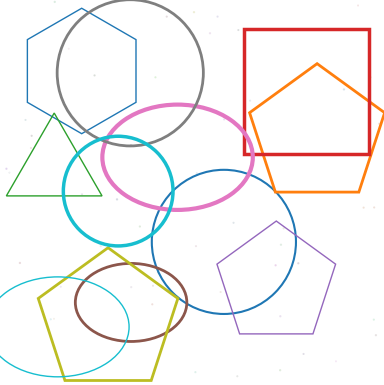[{"shape": "hexagon", "thickness": 1, "radius": 0.81, "center": [0.212, 0.816]}, {"shape": "circle", "thickness": 1.5, "radius": 0.94, "center": [0.582, 0.372]}, {"shape": "pentagon", "thickness": 2, "radius": 0.92, "center": [0.824, 0.65]}, {"shape": "triangle", "thickness": 1, "radius": 0.72, "center": [0.141, 0.563]}, {"shape": "square", "thickness": 2.5, "radius": 0.81, "center": [0.795, 0.762]}, {"shape": "pentagon", "thickness": 1, "radius": 0.81, "center": [0.718, 0.264]}, {"shape": "oval", "thickness": 2, "radius": 0.72, "center": [0.34, 0.214]}, {"shape": "oval", "thickness": 3, "radius": 0.98, "center": [0.461, 0.592]}, {"shape": "circle", "thickness": 2, "radius": 0.95, "center": [0.338, 0.811]}, {"shape": "pentagon", "thickness": 2, "radius": 0.95, "center": [0.281, 0.166]}, {"shape": "oval", "thickness": 1, "radius": 0.93, "center": [0.15, 0.151]}, {"shape": "circle", "thickness": 2.5, "radius": 0.71, "center": [0.307, 0.504]}]